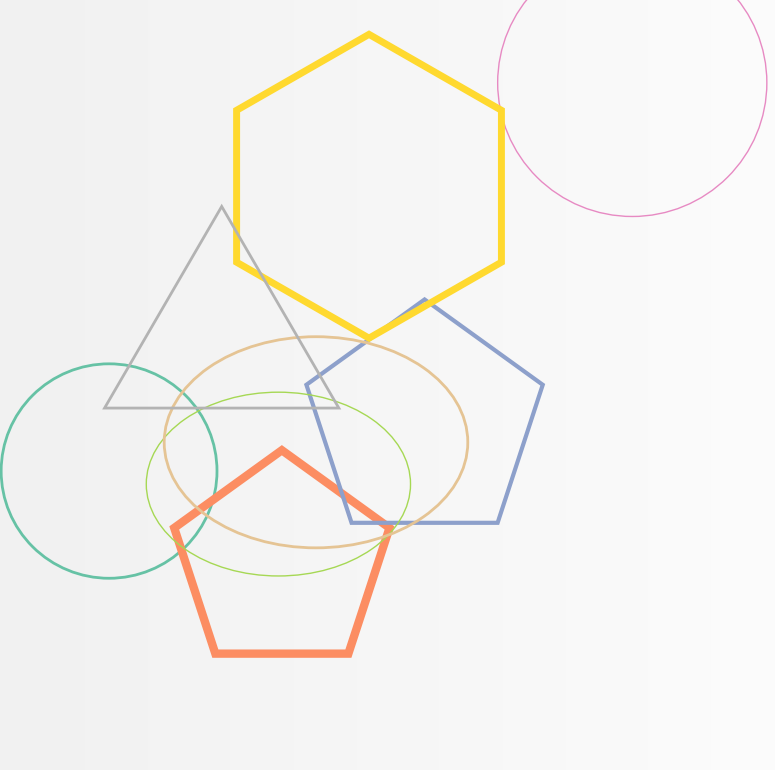[{"shape": "circle", "thickness": 1, "radius": 0.7, "center": [0.141, 0.388]}, {"shape": "pentagon", "thickness": 3, "radius": 0.73, "center": [0.364, 0.269]}, {"shape": "pentagon", "thickness": 1.5, "radius": 0.8, "center": [0.548, 0.451]}, {"shape": "circle", "thickness": 0.5, "radius": 0.87, "center": [0.816, 0.893]}, {"shape": "oval", "thickness": 0.5, "radius": 0.85, "center": [0.359, 0.371]}, {"shape": "hexagon", "thickness": 2.5, "radius": 0.99, "center": [0.476, 0.758]}, {"shape": "oval", "thickness": 1, "radius": 0.98, "center": [0.408, 0.426]}, {"shape": "triangle", "thickness": 1, "radius": 0.87, "center": [0.286, 0.557]}]